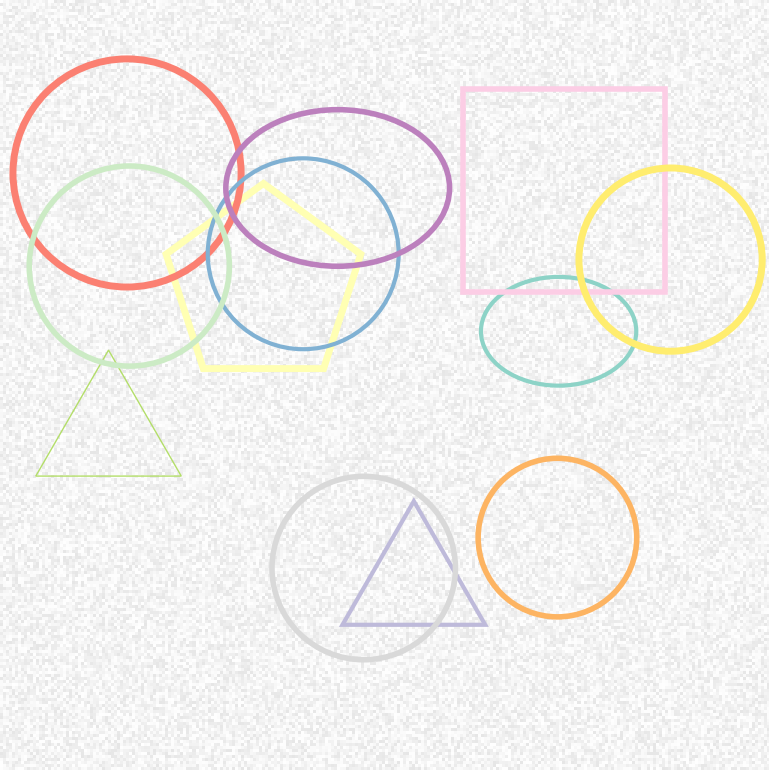[{"shape": "oval", "thickness": 1.5, "radius": 0.5, "center": [0.725, 0.57]}, {"shape": "pentagon", "thickness": 2.5, "radius": 0.66, "center": [0.342, 0.629]}, {"shape": "triangle", "thickness": 1.5, "radius": 0.54, "center": [0.537, 0.242]}, {"shape": "circle", "thickness": 2.5, "radius": 0.74, "center": [0.165, 0.775]}, {"shape": "circle", "thickness": 1.5, "radius": 0.62, "center": [0.394, 0.67]}, {"shape": "circle", "thickness": 2, "radius": 0.51, "center": [0.724, 0.302]}, {"shape": "triangle", "thickness": 0.5, "radius": 0.55, "center": [0.141, 0.436]}, {"shape": "square", "thickness": 2, "radius": 0.66, "center": [0.732, 0.753]}, {"shape": "circle", "thickness": 2, "radius": 0.6, "center": [0.472, 0.262]}, {"shape": "oval", "thickness": 2, "radius": 0.73, "center": [0.439, 0.756]}, {"shape": "circle", "thickness": 2, "radius": 0.65, "center": [0.168, 0.654]}, {"shape": "circle", "thickness": 2.5, "radius": 0.6, "center": [0.871, 0.663]}]